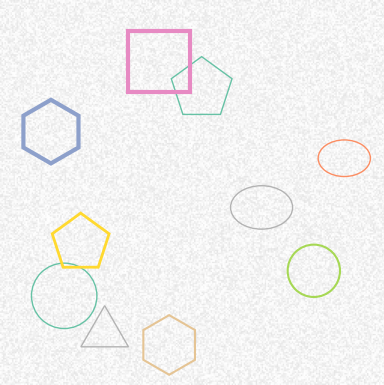[{"shape": "pentagon", "thickness": 1, "radius": 0.41, "center": [0.524, 0.77]}, {"shape": "circle", "thickness": 1, "radius": 0.42, "center": [0.167, 0.232]}, {"shape": "oval", "thickness": 1, "radius": 0.34, "center": [0.894, 0.589]}, {"shape": "hexagon", "thickness": 3, "radius": 0.41, "center": [0.132, 0.658]}, {"shape": "square", "thickness": 3, "radius": 0.4, "center": [0.413, 0.84]}, {"shape": "circle", "thickness": 1.5, "radius": 0.34, "center": [0.815, 0.297]}, {"shape": "pentagon", "thickness": 2, "radius": 0.39, "center": [0.21, 0.369]}, {"shape": "hexagon", "thickness": 1.5, "radius": 0.39, "center": [0.439, 0.104]}, {"shape": "oval", "thickness": 1, "radius": 0.4, "center": [0.679, 0.461]}, {"shape": "triangle", "thickness": 1, "radius": 0.36, "center": [0.272, 0.135]}]